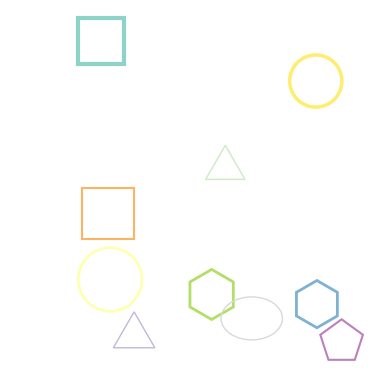[{"shape": "square", "thickness": 3, "radius": 0.3, "center": [0.262, 0.892]}, {"shape": "circle", "thickness": 2, "radius": 0.41, "center": [0.286, 0.274]}, {"shape": "triangle", "thickness": 1, "radius": 0.31, "center": [0.348, 0.128]}, {"shape": "hexagon", "thickness": 2, "radius": 0.31, "center": [0.823, 0.21]}, {"shape": "square", "thickness": 1.5, "radius": 0.33, "center": [0.281, 0.445]}, {"shape": "hexagon", "thickness": 2, "radius": 0.33, "center": [0.55, 0.235]}, {"shape": "oval", "thickness": 1, "radius": 0.4, "center": [0.654, 0.173]}, {"shape": "pentagon", "thickness": 1.5, "radius": 0.29, "center": [0.887, 0.112]}, {"shape": "triangle", "thickness": 1, "radius": 0.3, "center": [0.585, 0.564]}, {"shape": "circle", "thickness": 2.5, "radius": 0.34, "center": [0.82, 0.79]}]